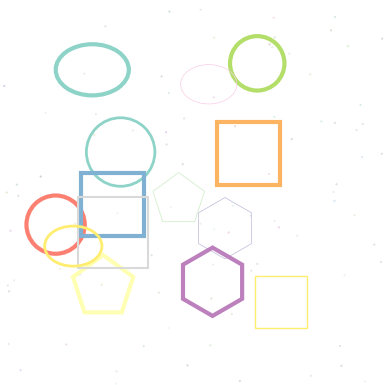[{"shape": "oval", "thickness": 3, "radius": 0.47, "center": [0.24, 0.819]}, {"shape": "circle", "thickness": 2, "radius": 0.44, "center": [0.313, 0.605]}, {"shape": "pentagon", "thickness": 3, "radius": 0.41, "center": [0.268, 0.255]}, {"shape": "hexagon", "thickness": 0.5, "radius": 0.4, "center": [0.584, 0.407]}, {"shape": "circle", "thickness": 3, "radius": 0.38, "center": [0.144, 0.417]}, {"shape": "square", "thickness": 3, "radius": 0.41, "center": [0.292, 0.468]}, {"shape": "square", "thickness": 3, "radius": 0.41, "center": [0.646, 0.602]}, {"shape": "circle", "thickness": 3, "radius": 0.35, "center": [0.668, 0.835]}, {"shape": "oval", "thickness": 0.5, "radius": 0.36, "center": [0.542, 0.781]}, {"shape": "square", "thickness": 1.5, "radius": 0.46, "center": [0.294, 0.396]}, {"shape": "hexagon", "thickness": 3, "radius": 0.44, "center": [0.552, 0.268]}, {"shape": "pentagon", "thickness": 0.5, "radius": 0.35, "center": [0.464, 0.481]}, {"shape": "oval", "thickness": 2, "radius": 0.37, "center": [0.19, 0.361]}, {"shape": "square", "thickness": 1, "radius": 0.34, "center": [0.73, 0.217]}]